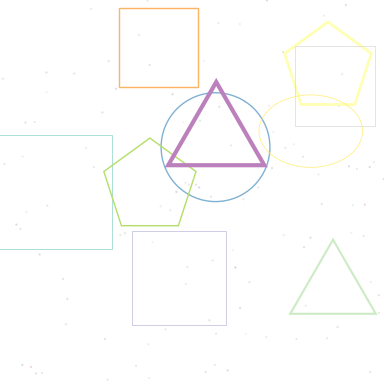[{"shape": "square", "thickness": 0.5, "radius": 0.74, "center": [0.143, 0.501]}, {"shape": "pentagon", "thickness": 2, "radius": 0.59, "center": [0.852, 0.824]}, {"shape": "square", "thickness": 0.5, "radius": 0.61, "center": [0.466, 0.278]}, {"shape": "circle", "thickness": 1, "radius": 0.71, "center": [0.56, 0.618]}, {"shape": "square", "thickness": 1, "radius": 0.51, "center": [0.412, 0.877]}, {"shape": "pentagon", "thickness": 1, "radius": 0.63, "center": [0.389, 0.516]}, {"shape": "square", "thickness": 0.5, "radius": 0.52, "center": [0.87, 0.778]}, {"shape": "triangle", "thickness": 3, "radius": 0.72, "center": [0.562, 0.643]}, {"shape": "triangle", "thickness": 1.5, "radius": 0.64, "center": [0.865, 0.249]}, {"shape": "oval", "thickness": 0.5, "radius": 0.67, "center": [0.807, 0.659]}]